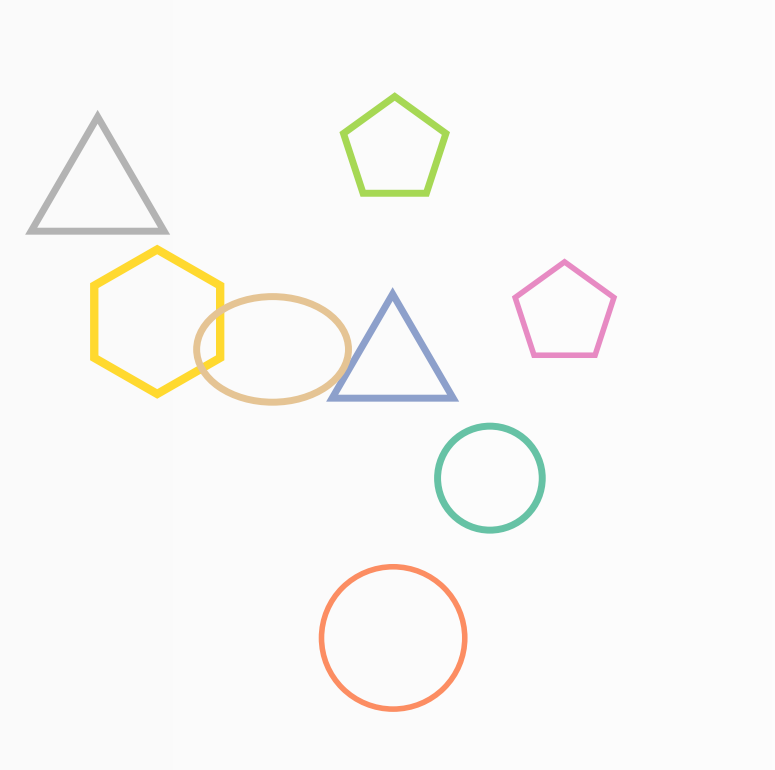[{"shape": "circle", "thickness": 2.5, "radius": 0.34, "center": [0.632, 0.379]}, {"shape": "circle", "thickness": 2, "radius": 0.46, "center": [0.507, 0.172]}, {"shape": "triangle", "thickness": 2.5, "radius": 0.45, "center": [0.507, 0.528]}, {"shape": "pentagon", "thickness": 2, "radius": 0.34, "center": [0.728, 0.593]}, {"shape": "pentagon", "thickness": 2.5, "radius": 0.35, "center": [0.509, 0.805]}, {"shape": "hexagon", "thickness": 3, "radius": 0.47, "center": [0.203, 0.582]}, {"shape": "oval", "thickness": 2.5, "radius": 0.49, "center": [0.352, 0.546]}, {"shape": "triangle", "thickness": 2.5, "radius": 0.5, "center": [0.126, 0.749]}]